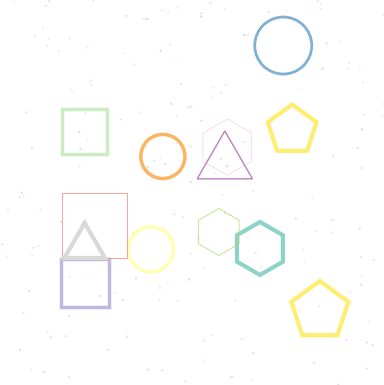[{"shape": "hexagon", "thickness": 3, "radius": 0.34, "center": [0.675, 0.355]}, {"shape": "circle", "thickness": 2.5, "radius": 0.29, "center": [0.392, 0.352]}, {"shape": "square", "thickness": 2.5, "radius": 0.31, "center": [0.22, 0.265]}, {"shape": "square", "thickness": 0.5, "radius": 0.42, "center": [0.244, 0.415]}, {"shape": "circle", "thickness": 2, "radius": 0.37, "center": [0.736, 0.882]}, {"shape": "circle", "thickness": 2.5, "radius": 0.29, "center": [0.423, 0.594]}, {"shape": "hexagon", "thickness": 0.5, "radius": 0.3, "center": [0.568, 0.397]}, {"shape": "hexagon", "thickness": 0.5, "radius": 0.37, "center": [0.59, 0.618]}, {"shape": "triangle", "thickness": 3, "radius": 0.3, "center": [0.22, 0.36]}, {"shape": "triangle", "thickness": 1, "radius": 0.41, "center": [0.584, 0.577]}, {"shape": "square", "thickness": 2.5, "radius": 0.29, "center": [0.219, 0.658]}, {"shape": "pentagon", "thickness": 3, "radius": 0.39, "center": [0.831, 0.192]}, {"shape": "pentagon", "thickness": 3, "radius": 0.33, "center": [0.759, 0.662]}]